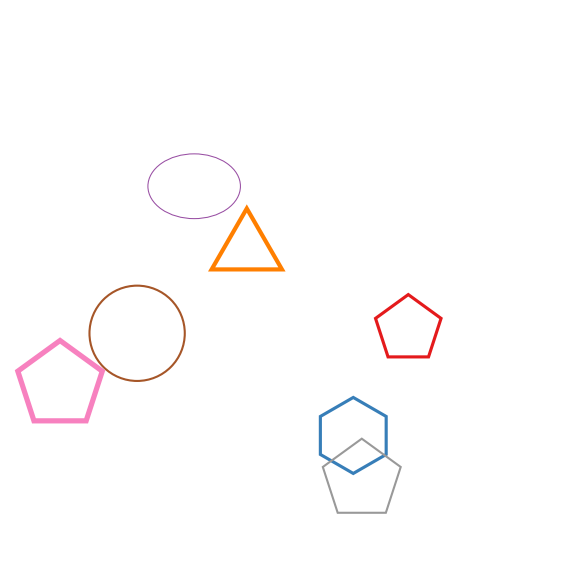[{"shape": "pentagon", "thickness": 1.5, "radius": 0.3, "center": [0.707, 0.429]}, {"shape": "hexagon", "thickness": 1.5, "radius": 0.33, "center": [0.612, 0.245]}, {"shape": "oval", "thickness": 0.5, "radius": 0.4, "center": [0.336, 0.677]}, {"shape": "triangle", "thickness": 2, "radius": 0.35, "center": [0.427, 0.568]}, {"shape": "circle", "thickness": 1, "radius": 0.41, "center": [0.237, 0.422]}, {"shape": "pentagon", "thickness": 2.5, "radius": 0.38, "center": [0.104, 0.333]}, {"shape": "pentagon", "thickness": 1, "radius": 0.35, "center": [0.626, 0.169]}]